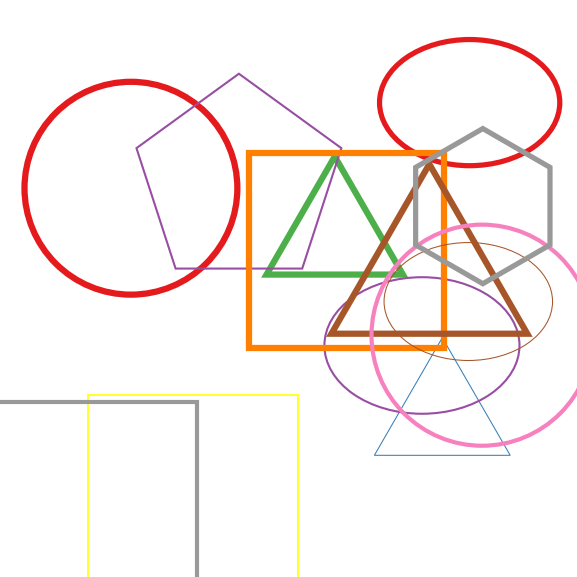[{"shape": "circle", "thickness": 3, "radius": 0.92, "center": [0.227, 0.673]}, {"shape": "oval", "thickness": 2.5, "radius": 0.78, "center": [0.813, 0.821]}, {"shape": "triangle", "thickness": 0.5, "radius": 0.68, "center": [0.766, 0.279]}, {"shape": "triangle", "thickness": 3, "radius": 0.68, "center": [0.58, 0.592]}, {"shape": "pentagon", "thickness": 1, "radius": 0.93, "center": [0.414, 0.685]}, {"shape": "oval", "thickness": 1, "radius": 0.84, "center": [0.731, 0.401]}, {"shape": "square", "thickness": 3, "radius": 0.85, "center": [0.6, 0.565]}, {"shape": "square", "thickness": 1, "radius": 0.91, "center": [0.334, 0.134]}, {"shape": "triangle", "thickness": 3, "radius": 0.98, "center": [0.743, 0.519]}, {"shape": "oval", "thickness": 0.5, "radius": 0.73, "center": [0.811, 0.477]}, {"shape": "circle", "thickness": 2, "radius": 0.96, "center": [0.835, 0.419]}, {"shape": "hexagon", "thickness": 2.5, "radius": 0.67, "center": [0.836, 0.642]}, {"shape": "square", "thickness": 2, "radius": 0.98, "center": [0.146, 0.108]}]